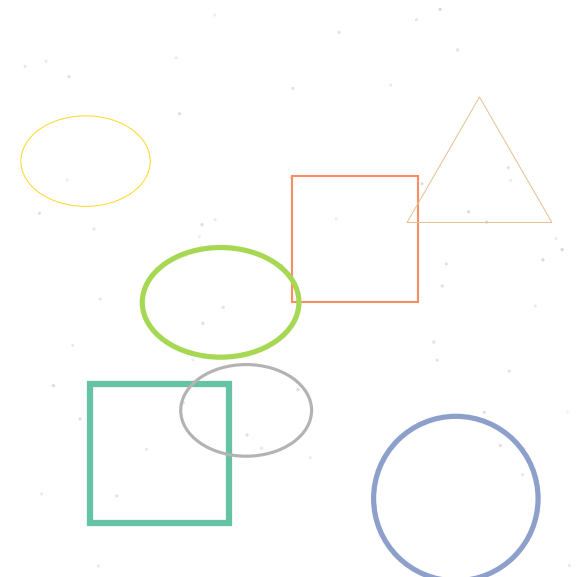[{"shape": "square", "thickness": 3, "radius": 0.6, "center": [0.276, 0.214]}, {"shape": "square", "thickness": 1, "radius": 0.55, "center": [0.615, 0.586]}, {"shape": "circle", "thickness": 2.5, "radius": 0.71, "center": [0.789, 0.136]}, {"shape": "oval", "thickness": 2.5, "radius": 0.68, "center": [0.382, 0.476]}, {"shape": "oval", "thickness": 0.5, "radius": 0.56, "center": [0.148, 0.72]}, {"shape": "triangle", "thickness": 0.5, "radius": 0.72, "center": [0.83, 0.686]}, {"shape": "oval", "thickness": 1.5, "radius": 0.57, "center": [0.426, 0.289]}]